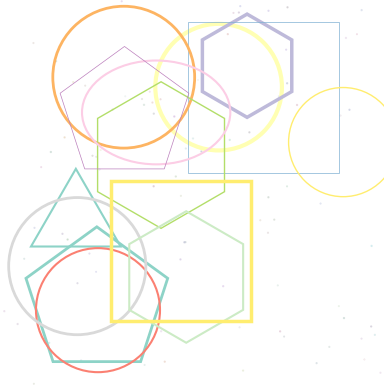[{"shape": "triangle", "thickness": 1.5, "radius": 0.67, "center": [0.197, 0.427]}, {"shape": "pentagon", "thickness": 2, "radius": 0.97, "center": [0.252, 0.217]}, {"shape": "circle", "thickness": 3, "radius": 0.82, "center": [0.568, 0.774]}, {"shape": "hexagon", "thickness": 2.5, "radius": 0.67, "center": [0.642, 0.829]}, {"shape": "circle", "thickness": 1.5, "radius": 0.81, "center": [0.255, 0.194]}, {"shape": "square", "thickness": 0.5, "radius": 0.98, "center": [0.685, 0.746]}, {"shape": "circle", "thickness": 2, "radius": 0.92, "center": [0.321, 0.8]}, {"shape": "hexagon", "thickness": 1, "radius": 0.95, "center": [0.418, 0.597]}, {"shape": "oval", "thickness": 1.5, "radius": 0.96, "center": [0.406, 0.708]}, {"shape": "circle", "thickness": 2, "radius": 0.89, "center": [0.201, 0.309]}, {"shape": "pentagon", "thickness": 0.5, "radius": 0.88, "center": [0.323, 0.703]}, {"shape": "hexagon", "thickness": 1.5, "radius": 0.85, "center": [0.484, 0.281]}, {"shape": "square", "thickness": 2.5, "radius": 0.91, "center": [0.47, 0.348]}, {"shape": "circle", "thickness": 1, "radius": 0.71, "center": [0.891, 0.631]}]